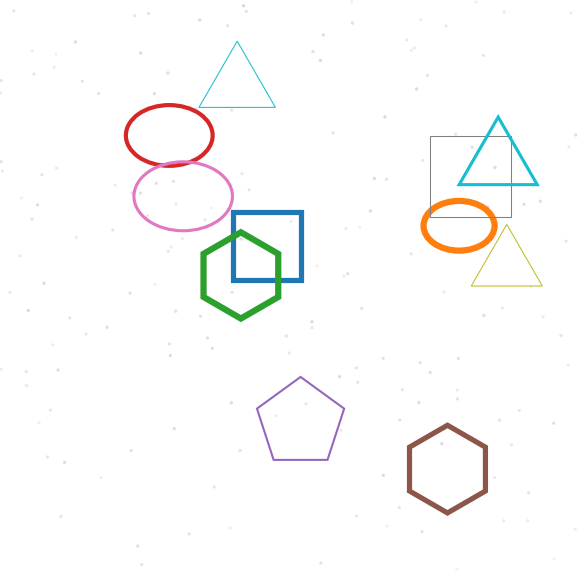[{"shape": "square", "thickness": 2.5, "radius": 0.29, "center": [0.462, 0.574]}, {"shape": "oval", "thickness": 3, "radius": 0.31, "center": [0.795, 0.608]}, {"shape": "hexagon", "thickness": 3, "radius": 0.37, "center": [0.417, 0.522]}, {"shape": "oval", "thickness": 2, "radius": 0.38, "center": [0.293, 0.765]}, {"shape": "pentagon", "thickness": 1, "radius": 0.4, "center": [0.52, 0.267]}, {"shape": "hexagon", "thickness": 2.5, "radius": 0.38, "center": [0.775, 0.187]}, {"shape": "oval", "thickness": 1.5, "radius": 0.43, "center": [0.317, 0.659]}, {"shape": "square", "thickness": 0.5, "radius": 0.35, "center": [0.814, 0.694]}, {"shape": "triangle", "thickness": 0.5, "radius": 0.36, "center": [0.878, 0.539]}, {"shape": "triangle", "thickness": 1.5, "radius": 0.39, "center": [0.863, 0.718]}, {"shape": "triangle", "thickness": 0.5, "radius": 0.38, "center": [0.411, 0.851]}]